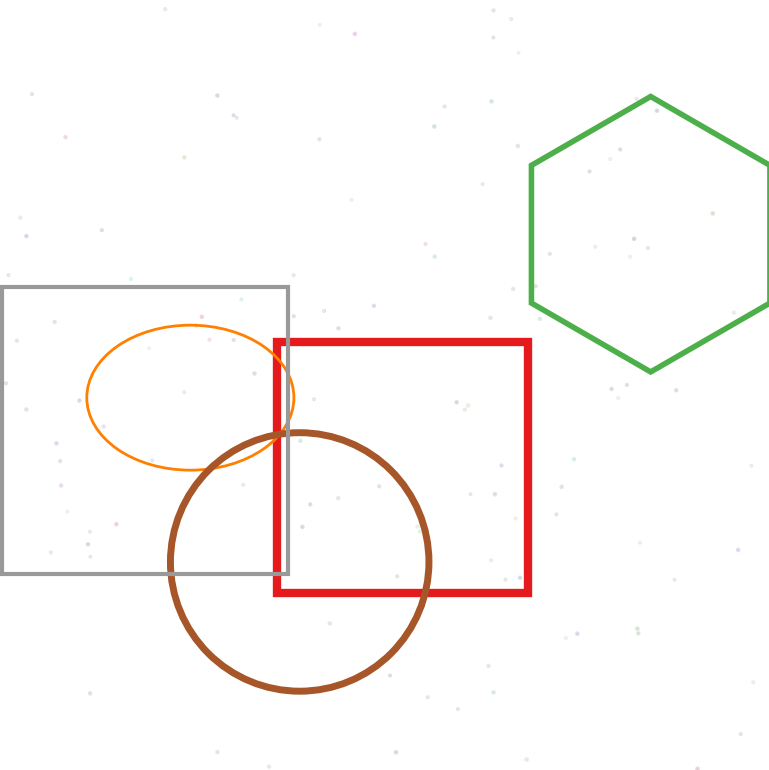[{"shape": "square", "thickness": 3, "radius": 0.82, "center": [0.523, 0.392]}, {"shape": "hexagon", "thickness": 2, "radius": 0.89, "center": [0.845, 0.696]}, {"shape": "oval", "thickness": 1, "radius": 0.67, "center": [0.247, 0.484]}, {"shape": "circle", "thickness": 2.5, "radius": 0.84, "center": [0.389, 0.27]}, {"shape": "square", "thickness": 1.5, "radius": 0.93, "center": [0.188, 0.441]}]